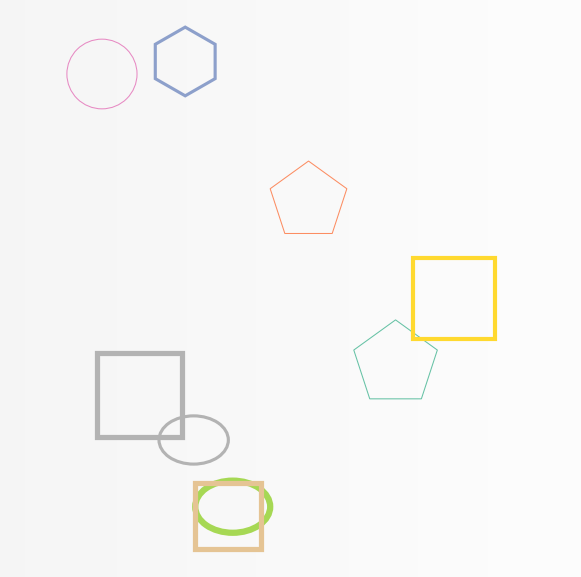[{"shape": "pentagon", "thickness": 0.5, "radius": 0.38, "center": [0.681, 0.37]}, {"shape": "pentagon", "thickness": 0.5, "radius": 0.35, "center": [0.531, 0.651]}, {"shape": "hexagon", "thickness": 1.5, "radius": 0.3, "center": [0.319, 0.893]}, {"shape": "circle", "thickness": 0.5, "radius": 0.3, "center": [0.175, 0.871]}, {"shape": "oval", "thickness": 3, "radius": 0.32, "center": [0.4, 0.122]}, {"shape": "square", "thickness": 2, "radius": 0.35, "center": [0.781, 0.483]}, {"shape": "square", "thickness": 2.5, "radius": 0.29, "center": [0.392, 0.106]}, {"shape": "oval", "thickness": 1.5, "radius": 0.3, "center": [0.333, 0.237]}, {"shape": "square", "thickness": 2.5, "radius": 0.37, "center": [0.24, 0.315]}]